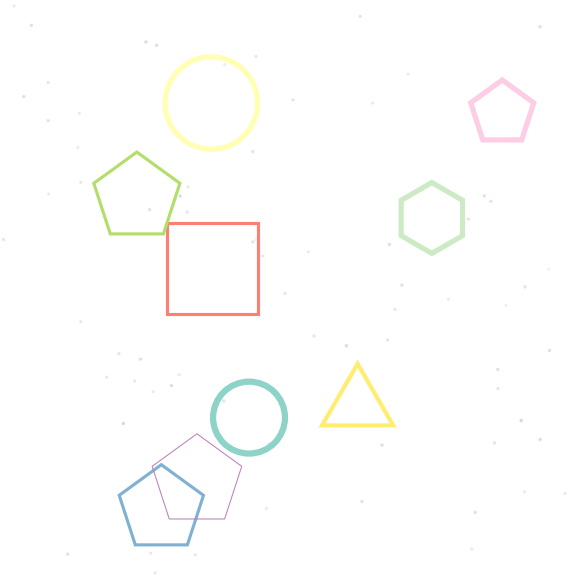[{"shape": "circle", "thickness": 3, "radius": 0.31, "center": [0.431, 0.276]}, {"shape": "circle", "thickness": 2.5, "radius": 0.4, "center": [0.366, 0.821]}, {"shape": "square", "thickness": 1.5, "radius": 0.39, "center": [0.368, 0.534]}, {"shape": "pentagon", "thickness": 1.5, "radius": 0.38, "center": [0.279, 0.118]}, {"shape": "pentagon", "thickness": 1.5, "radius": 0.39, "center": [0.237, 0.658]}, {"shape": "pentagon", "thickness": 2.5, "radius": 0.29, "center": [0.87, 0.803]}, {"shape": "pentagon", "thickness": 0.5, "radius": 0.41, "center": [0.341, 0.166]}, {"shape": "hexagon", "thickness": 2.5, "radius": 0.31, "center": [0.748, 0.622]}, {"shape": "triangle", "thickness": 2, "radius": 0.36, "center": [0.619, 0.298]}]